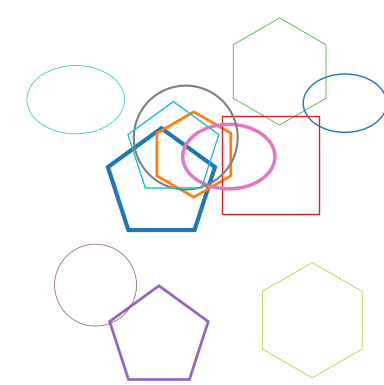[{"shape": "pentagon", "thickness": 3, "radius": 0.73, "center": [0.419, 0.521]}, {"shape": "oval", "thickness": 1, "radius": 0.54, "center": [0.896, 0.732]}, {"shape": "hexagon", "thickness": 2, "radius": 0.55, "center": [0.503, 0.599]}, {"shape": "hexagon", "thickness": 0.5, "radius": 0.7, "center": [0.726, 0.814]}, {"shape": "square", "thickness": 1, "radius": 0.63, "center": [0.702, 0.572]}, {"shape": "pentagon", "thickness": 2, "radius": 0.67, "center": [0.413, 0.123]}, {"shape": "circle", "thickness": 0.5, "radius": 0.53, "center": [0.248, 0.259]}, {"shape": "oval", "thickness": 2.5, "radius": 0.6, "center": [0.594, 0.593]}, {"shape": "circle", "thickness": 1.5, "radius": 0.67, "center": [0.482, 0.643]}, {"shape": "hexagon", "thickness": 0.5, "radius": 0.75, "center": [0.811, 0.168]}, {"shape": "pentagon", "thickness": 1, "radius": 0.62, "center": [0.45, 0.612]}, {"shape": "oval", "thickness": 0.5, "radius": 0.63, "center": [0.197, 0.741]}]